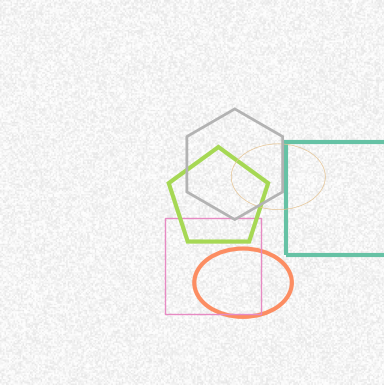[{"shape": "square", "thickness": 3, "radius": 0.73, "center": [0.89, 0.485]}, {"shape": "oval", "thickness": 3, "radius": 0.63, "center": [0.631, 0.266]}, {"shape": "square", "thickness": 1, "radius": 0.62, "center": [0.554, 0.308]}, {"shape": "pentagon", "thickness": 3, "radius": 0.68, "center": [0.567, 0.482]}, {"shape": "oval", "thickness": 0.5, "radius": 0.61, "center": [0.723, 0.541]}, {"shape": "hexagon", "thickness": 2, "radius": 0.72, "center": [0.61, 0.573]}]